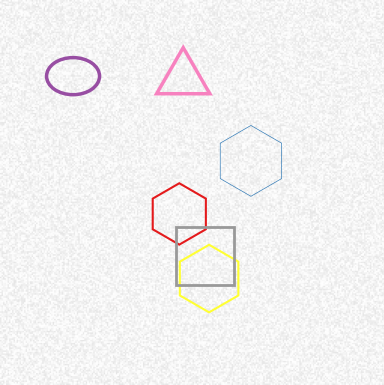[{"shape": "hexagon", "thickness": 1.5, "radius": 0.4, "center": [0.466, 0.444]}, {"shape": "hexagon", "thickness": 0.5, "radius": 0.46, "center": [0.652, 0.582]}, {"shape": "oval", "thickness": 2.5, "radius": 0.34, "center": [0.19, 0.802]}, {"shape": "hexagon", "thickness": 1.5, "radius": 0.44, "center": [0.543, 0.276]}, {"shape": "triangle", "thickness": 2.5, "radius": 0.4, "center": [0.476, 0.796]}, {"shape": "square", "thickness": 2, "radius": 0.38, "center": [0.533, 0.334]}]